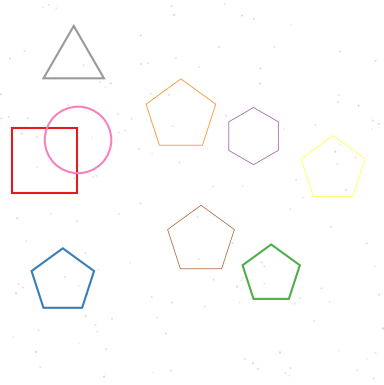[{"shape": "square", "thickness": 1.5, "radius": 0.42, "center": [0.117, 0.584]}, {"shape": "pentagon", "thickness": 1.5, "radius": 0.43, "center": [0.163, 0.27]}, {"shape": "pentagon", "thickness": 1.5, "radius": 0.39, "center": [0.704, 0.287]}, {"shape": "hexagon", "thickness": 0.5, "radius": 0.37, "center": [0.659, 0.647]}, {"shape": "pentagon", "thickness": 0.5, "radius": 0.48, "center": [0.47, 0.7]}, {"shape": "pentagon", "thickness": 0.5, "radius": 0.44, "center": [0.865, 0.56]}, {"shape": "pentagon", "thickness": 0.5, "radius": 0.46, "center": [0.522, 0.376]}, {"shape": "circle", "thickness": 1.5, "radius": 0.43, "center": [0.203, 0.637]}, {"shape": "triangle", "thickness": 1.5, "radius": 0.45, "center": [0.192, 0.842]}]